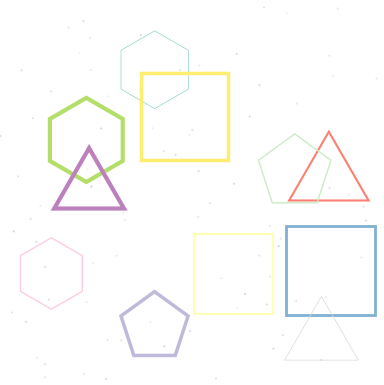[{"shape": "hexagon", "thickness": 0.5, "radius": 0.51, "center": [0.402, 0.819]}, {"shape": "square", "thickness": 1.5, "radius": 0.52, "center": [0.607, 0.288]}, {"shape": "pentagon", "thickness": 2.5, "radius": 0.46, "center": [0.401, 0.151]}, {"shape": "triangle", "thickness": 1.5, "radius": 0.6, "center": [0.854, 0.539]}, {"shape": "square", "thickness": 2, "radius": 0.58, "center": [0.86, 0.298]}, {"shape": "hexagon", "thickness": 3, "radius": 0.55, "center": [0.224, 0.637]}, {"shape": "hexagon", "thickness": 1, "radius": 0.46, "center": [0.133, 0.29]}, {"shape": "triangle", "thickness": 0.5, "radius": 0.55, "center": [0.835, 0.12]}, {"shape": "triangle", "thickness": 3, "radius": 0.52, "center": [0.231, 0.511]}, {"shape": "pentagon", "thickness": 1, "radius": 0.49, "center": [0.765, 0.553]}, {"shape": "square", "thickness": 2.5, "radius": 0.56, "center": [0.479, 0.697]}]